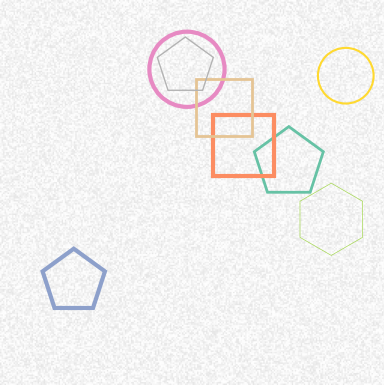[{"shape": "pentagon", "thickness": 2, "radius": 0.47, "center": [0.75, 0.577]}, {"shape": "square", "thickness": 3, "radius": 0.4, "center": [0.633, 0.622]}, {"shape": "pentagon", "thickness": 3, "radius": 0.43, "center": [0.192, 0.269]}, {"shape": "circle", "thickness": 3, "radius": 0.49, "center": [0.486, 0.82]}, {"shape": "hexagon", "thickness": 0.5, "radius": 0.47, "center": [0.86, 0.43]}, {"shape": "circle", "thickness": 1.5, "radius": 0.36, "center": [0.898, 0.803]}, {"shape": "square", "thickness": 2, "radius": 0.37, "center": [0.582, 0.721]}, {"shape": "pentagon", "thickness": 1, "radius": 0.38, "center": [0.481, 0.827]}]